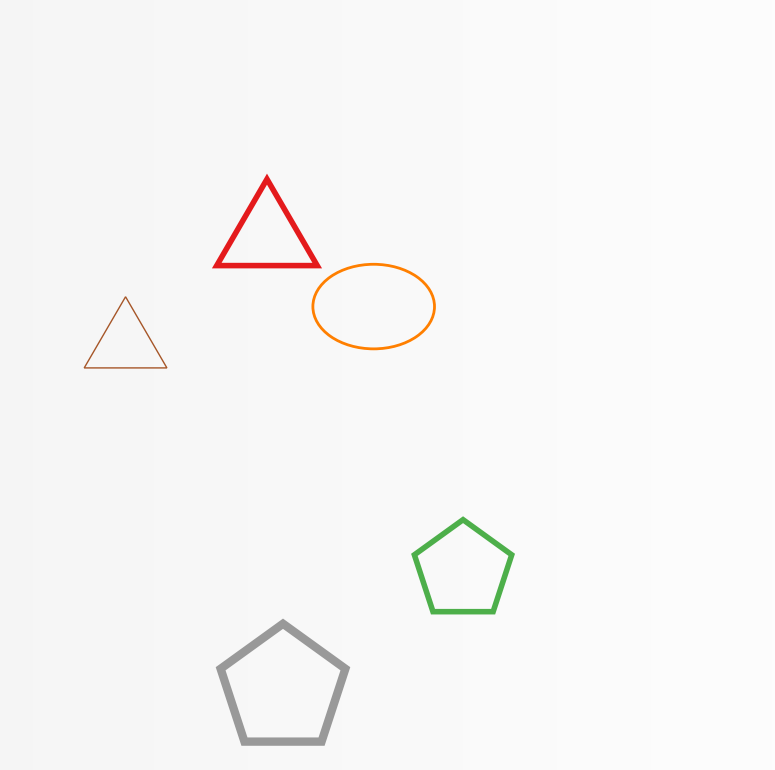[{"shape": "triangle", "thickness": 2, "radius": 0.37, "center": [0.344, 0.692]}, {"shape": "pentagon", "thickness": 2, "radius": 0.33, "center": [0.597, 0.259]}, {"shape": "oval", "thickness": 1, "radius": 0.39, "center": [0.482, 0.602]}, {"shape": "triangle", "thickness": 0.5, "radius": 0.31, "center": [0.162, 0.553]}, {"shape": "pentagon", "thickness": 3, "radius": 0.42, "center": [0.365, 0.105]}]